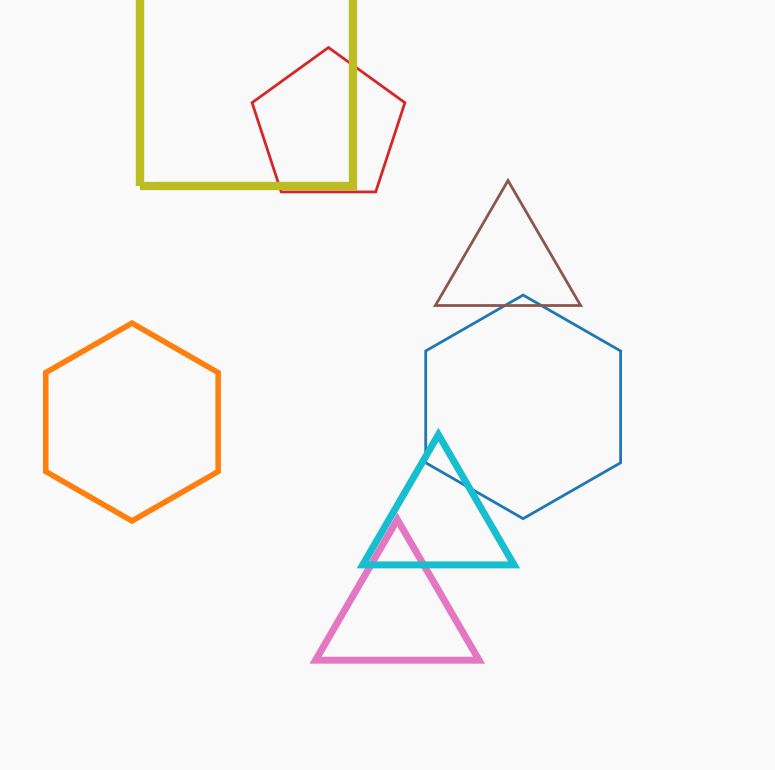[{"shape": "hexagon", "thickness": 1, "radius": 0.73, "center": [0.675, 0.472]}, {"shape": "hexagon", "thickness": 2, "radius": 0.64, "center": [0.17, 0.452]}, {"shape": "pentagon", "thickness": 1, "radius": 0.52, "center": [0.424, 0.835]}, {"shape": "triangle", "thickness": 1, "radius": 0.54, "center": [0.655, 0.657]}, {"shape": "triangle", "thickness": 2.5, "radius": 0.61, "center": [0.513, 0.204]}, {"shape": "square", "thickness": 3, "radius": 0.69, "center": [0.318, 0.896]}, {"shape": "triangle", "thickness": 2.5, "radius": 0.56, "center": [0.566, 0.323]}]